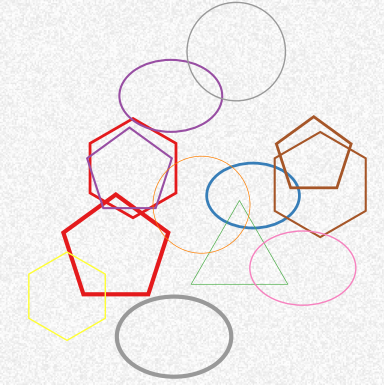[{"shape": "hexagon", "thickness": 2, "radius": 0.64, "center": [0.345, 0.563]}, {"shape": "pentagon", "thickness": 3, "radius": 0.72, "center": [0.301, 0.351]}, {"shape": "oval", "thickness": 2, "radius": 0.6, "center": [0.657, 0.492]}, {"shape": "triangle", "thickness": 0.5, "radius": 0.73, "center": [0.622, 0.334]}, {"shape": "pentagon", "thickness": 1.5, "radius": 0.58, "center": [0.336, 0.553]}, {"shape": "oval", "thickness": 1.5, "radius": 0.67, "center": [0.444, 0.751]}, {"shape": "circle", "thickness": 0.5, "radius": 0.63, "center": [0.523, 0.468]}, {"shape": "hexagon", "thickness": 1, "radius": 0.57, "center": [0.174, 0.231]}, {"shape": "pentagon", "thickness": 2, "radius": 0.51, "center": [0.815, 0.595]}, {"shape": "hexagon", "thickness": 1.5, "radius": 0.68, "center": [0.832, 0.521]}, {"shape": "oval", "thickness": 1, "radius": 0.69, "center": [0.787, 0.304]}, {"shape": "circle", "thickness": 1, "radius": 0.64, "center": [0.614, 0.866]}, {"shape": "oval", "thickness": 3, "radius": 0.74, "center": [0.452, 0.126]}]